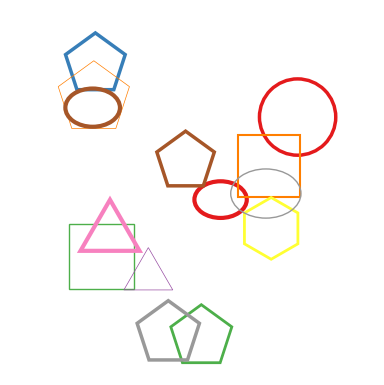[{"shape": "circle", "thickness": 2.5, "radius": 0.5, "center": [0.773, 0.696]}, {"shape": "oval", "thickness": 3, "radius": 0.34, "center": [0.573, 0.482]}, {"shape": "pentagon", "thickness": 2.5, "radius": 0.41, "center": [0.248, 0.833]}, {"shape": "pentagon", "thickness": 2, "radius": 0.42, "center": [0.523, 0.125]}, {"shape": "square", "thickness": 1, "radius": 0.42, "center": [0.265, 0.335]}, {"shape": "triangle", "thickness": 0.5, "radius": 0.37, "center": [0.385, 0.284]}, {"shape": "square", "thickness": 1.5, "radius": 0.4, "center": [0.699, 0.568]}, {"shape": "pentagon", "thickness": 0.5, "radius": 0.49, "center": [0.244, 0.745]}, {"shape": "hexagon", "thickness": 2, "radius": 0.4, "center": [0.704, 0.407]}, {"shape": "pentagon", "thickness": 2.5, "radius": 0.39, "center": [0.482, 0.581]}, {"shape": "oval", "thickness": 3, "radius": 0.35, "center": [0.241, 0.72]}, {"shape": "triangle", "thickness": 3, "radius": 0.44, "center": [0.286, 0.393]}, {"shape": "pentagon", "thickness": 2.5, "radius": 0.43, "center": [0.437, 0.134]}, {"shape": "oval", "thickness": 1, "radius": 0.46, "center": [0.69, 0.497]}]